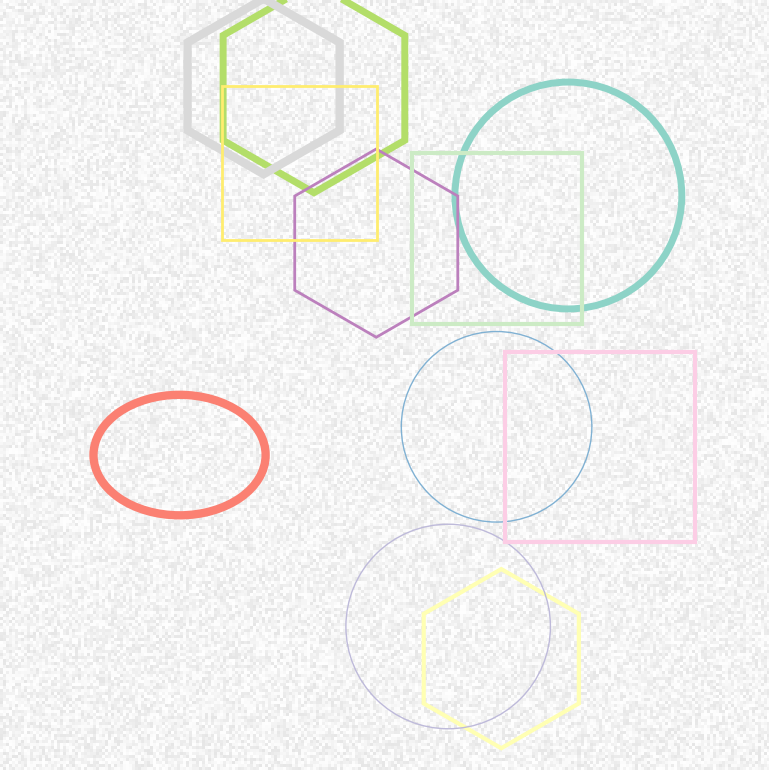[{"shape": "circle", "thickness": 2.5, "radius": 0.74, "center": [0.738, 0.746]}, {"shape": "hexagon", "thickness": 1.5, "radius": 0.58, "center": [0.651, 0.145]}, {"shape": "circle", "thickness": 0.5, "radius": 0.66, "center": [0.582, 0.186]}, {"shape": "oval", "thickness": 3, "radius": 0.56, "center": [0.233, 0.409]}, {"shape": "circle", "thickness": 0.5, "radius": 0.62, "center": [0.645, 0.446]}, {"shape": "hexagon", "thickness": 2.5, "radius": 0.68, "center": [0.408, 0.886]}, {"shape": "square", "thickness": 1.5, "radius": 0.62, "center": [0.779, 0.419]}, {"shape": "hexagon", "thickness": 3, "radius": 0.57, "center": [0.342, 0.888]}, {"shape": "hexagon", "thickness": 1, "radius": 0.61, "center": [0.489, 0.684]}, {"shape": "square", "thickness": 1.5, "radius": 0.55, "center": [0.645, 0.69]}, {"shape": "square", "thickness": 1, "radius": 0.5, "center": [0.389, 0.788]}]